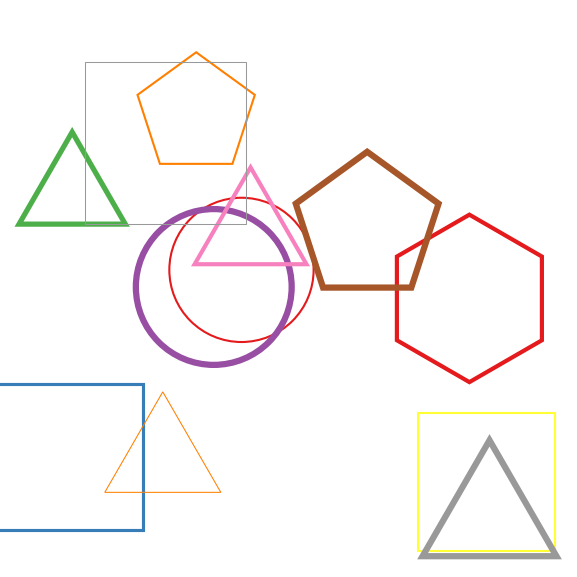[{"shape": "hexagon", "thickness": 2, "radius": 0.72, "center": [0.813, 0.482]}, {"shape": "circle", "thickness": 1, "radius": 0.62, "center": [0.418, 0.532]}, {"shape": "square", "thickness": 1.5, "radius": 0.63, "center": [0.121, 0.208]}, {"shape": "triangle", "thickness": 2.5, "radius": 0.53, "center": [0.125, 0.664]}, {"shape": "circle", "thickness": 3, "radius": 0.67, "center": [0.37, 0.502]}, {"shape": "triangle", "thickness": 0.5, "radius": 0.58, "center": [0.282, 0.205]}, {"shape": "pentagon", "thickness": 1, "radius": 0.53, "center": [0.34, 0.802]}, {"shape": "square", "thickness": 1, "radius": 0.6, "center": [0.842, 0.164]}, {"shape": "pentagon", "thickness": 3, "radius": 0.65, "center": [0.636, 0.606]}, {"shape": "triangle", "thickness": 2, "radius": 0.56, "center": [0.434, 0.598]}, {"shape": "triangle", "thickness": 3, "radius": 0.67, "center": [0.848, 0.103]}, {"shape": "square", "thickness": 0.5, "radius": 0.7, "center": [0.286, 0.751]}]